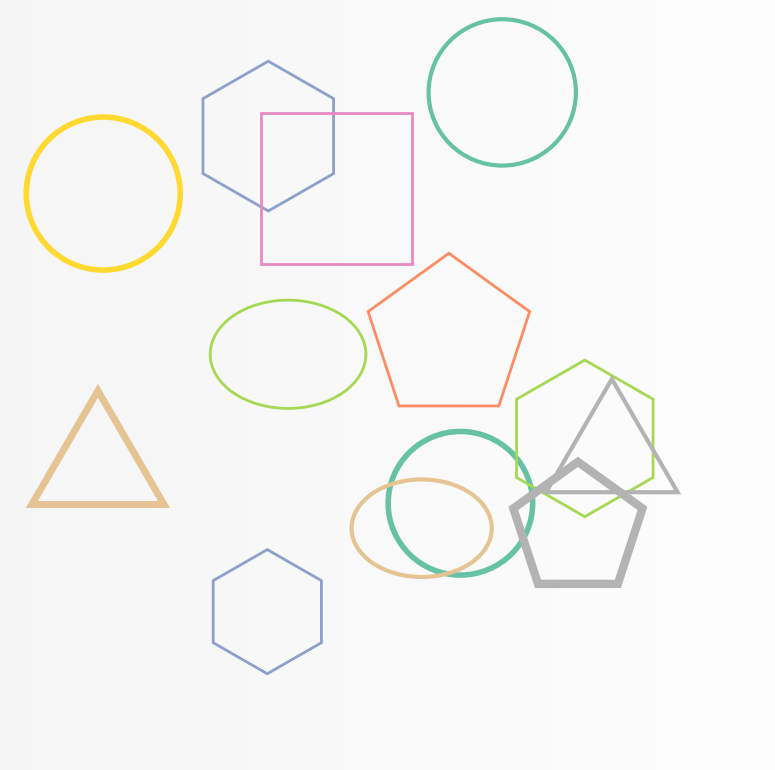[{"shape": "circle", "thickness": 2, "radius": 0.47, "center": [0.594, 0.346]}, {"shape": "circle", "thickness": 1.5, "radius": 0.48, "center": [0.648, 0.88]}, {"shape": "pentagon", "thickness": 1, "radius": 0.55, "center": [0.579, 0.561]}, {"shape": "hexagon", "thickness": 1, "radius": 0.4, "center": [0.345, 0.206]}, {"shape": "hexagon", "thickness": 1, "radius": 0.49, "center": [0.346, 0.823]}, {"shape": "square", "thickness": 1, "radius": 0.49, "center": [0.434, 0.755]}, {"shape": "oval", "thickness": 1, "radius": 0.5, "center": [0.372, 0.54]}, {"shape": "hexagon", "thickness": 1, "radius": 0.51, "center": [0.755, 0.431]}, {"shape": "circle", "thickness": 2, "radius": 0.5, "center": [0.133, 0.749]}, {"shape": "oval", "thickness": 1.5, "radius": 0.45, "center": [0.544, 0.314]}, {"shape": "triangle", "thickness": 2.5, "radius": 0.49, "center": [0.126, 0.394]}, {"shape": "triangle", "thickness": 1.5, "radius": 0.49, "center": [0.789, 0.41]}, {"shape": "pentagon", "thickness": 3, "radius": 0.44, "center": [0.746, 0.313]}]